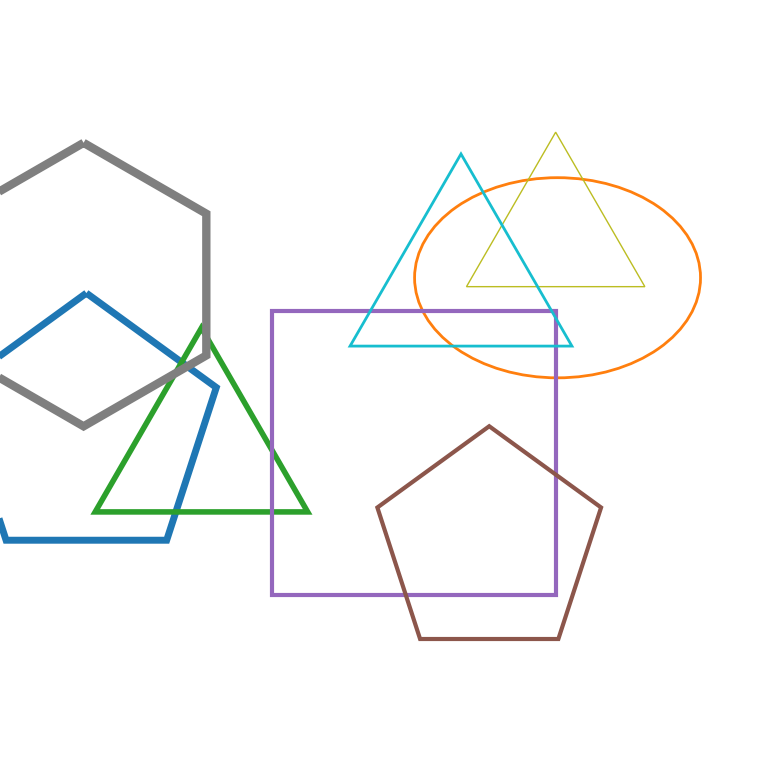[{"shape": "pentagon", "thickness": 2.5, "radius": 0.89, "center": [0.112, 0.442]}, {"shape": "oval", "thickness": 1, "radius": 0.93, "center": [0.724, 0.639]}, {"shape": "triangle", "thickness": 2, "radius": 0.8, "center": [0.262, 0.415]}, {"shape": "square", "thickness": 1.5, "radius": 0.92, "center": [0.537, 0.411]}, {"shape": "pentagon", "thickness": 1.5, "radius": 0.76, "center": [0.635, 0.294]}, {"shape": "hexagon", "thickness": 3, "radius": 0.92, "center": [0.109, 0.63]}, {"shape": "triangle", "thickness": 0.5, "radius": 0.67, "center": [0.722, 0.695]}, {"shape": "triangle", "thickness": 1, "radius": 0.83, "center": [0.599, 0.634]}]